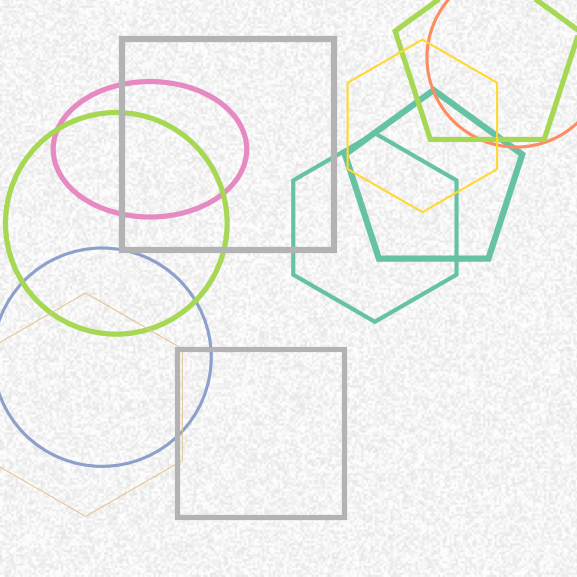[{"shape": "pentagon", "thickness": 3, "radius": 0.81, "center": [0.751, 0.682]}, {"shape": "hexagon", "thickness": 2, "radius": 0.82, "center": [0.649, 0.605]}, {"shape": "circle", "thickness": 1.5, "radius": 0.77, "center": [0.894, 0.899]}, {"shape": "circle", "thickness": 1.5, "radius": 0.95, "center": [0.177, 0.381]}, {"shape": "oval", "thickness": 2.5, "radius": 0.84, "center": [0.26, 0.741]}, {"shape": "circle", "thickness": 2.5, "radius": 0.96, "center": [0.201, 0.612]}, {"shape": "pentagon", "thickness": 2.5, "radius": 0.84, "center": [0.844, 0.893]}, {"shape": "hexagon", "thickness": 1, "radius": 0.75, "center": [0.731, 0.781]}, {"shape": "hexagon", "thickness": 0.5, "radius": 0.97, "center": [0.148, 0.298]}, {"shape": "square", "thickness": 2.5, "radius": 0.72, "center": [0.451, 0.249]}, {"shape": "square", "thickness": 3, "radius": 0.92, "center": [0.395, 0.749]}]